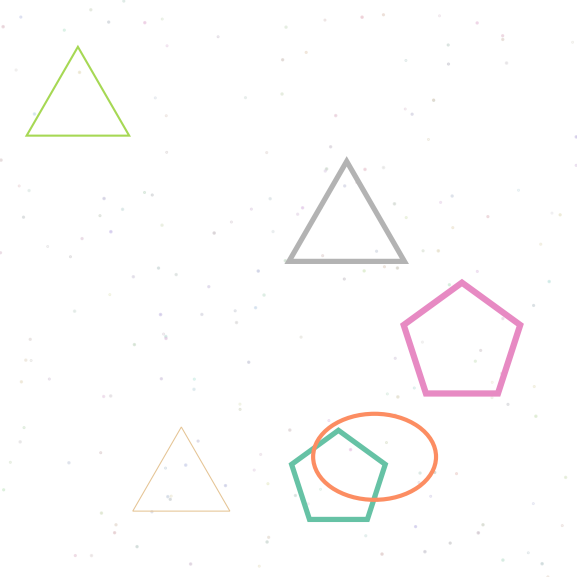[{"shape": "pentagon", "thickness": 2.5, "radius": 0.43, "center": [0.586, 0.169]}, {"shape": "oval", "thickness": 2, "radius": 0.53, "center": [0.649, 0.208]}, {"shape": "pentagon", "thickness": 3, "radius": 0.53, "center": [0.8, 0.404]}, {"shape": "triangle", "thickness": 1, "radius": 0.51, "center": [0.135, 0.816]}, {"shape": "triangle", "thickness": 0.5, "radius": 0.49, "center": [0.314, 0.163]}, {"shape": "triangle", "thickness": 2.5, "radius": 0.58, "center": [0.6, 0.604]}]